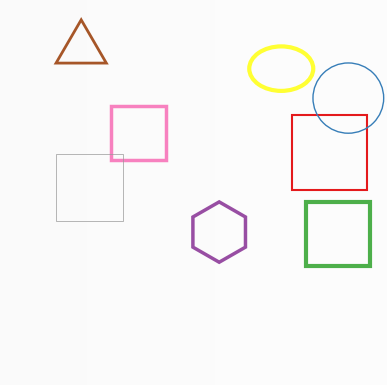[{"shape": "square", "thickness": 1.5, "radius": 0.49, "center": [0.851, 0.604]}, {"shape": "circle", "thickness": 1, "radius": 0.46, "center": [0.899, 0.745]}, {"shape": "square", "thickness": 3, "radius": 0.41, "center": [0.873, 0.392]}, {"shape": "hexagon", "thickness": 2.5, "radius": 0.39, "center": [0.566, 0.397]}, {"shape": "oval", "thickness": 3, "radius": 0.41, "center": [0.726, 0.822]}, {"shape": "triangle", "thickness": 2, "radius": 0.37, "center": [0.21, 0.874]}, {"shape": "square", "thickness": 2.5, "radius": 0.35, "center": [0.358, 0.654]}, {"shape": "square", "thickness": 0.5, "radius": 0.43, "center": [0.23, 0.512]}]